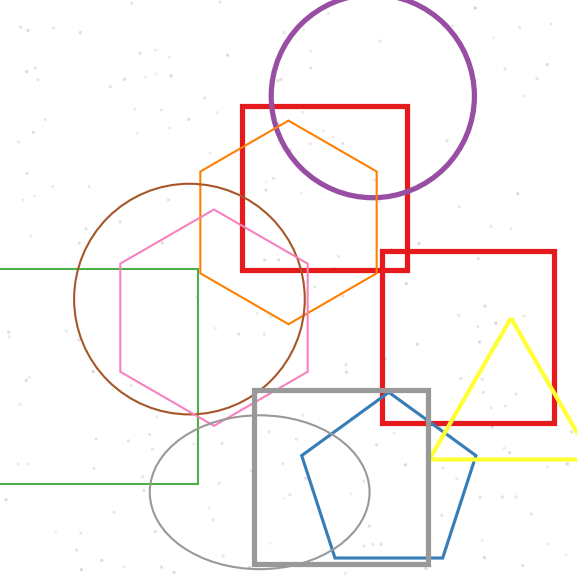[{"shape": "square", "thickness": 2.5, "radius": 0.71, "center": [0.562, 0.673]}, {"shape": "square", "thickness": 2.5, "radius": 0.74, "center": [0.81, 0.416]}, {"shape": "pentagon", "thickness": 1.5, "radius": 0.79, "center": [0.673, 0.161]}, {"shape": "square", "thickness": 1, "radius": 0.93, "center": [0.157, 0.347]}, {"shape": "circle", "thickness": 2.5, "radius": 0.88, "center": [0.646, 0.833]}, {"shape": "hexagon", "thickness": 1, "radius": 0.88, "center": [0.5, 0.614]}, {"shape": "triangle", "thickness": 2, "radius": 0.82, "center": [0.885, 0.285]}, {"shape": "circle", "thickness": 1, "radius": 1.0, "center": [0.328, 0.481]}, {"shape": "hexagon", "thickness": 1, "radius": 0.94, "center": [0.371, 0.449]}, {"shape": "square", "thickness": 2.5, "radius": 0.75, "center": [0.59, 0.173]}, {"shape": "oval", "thickness": 1, "radius": 0.95, "center": [0.45, 0.147]}]